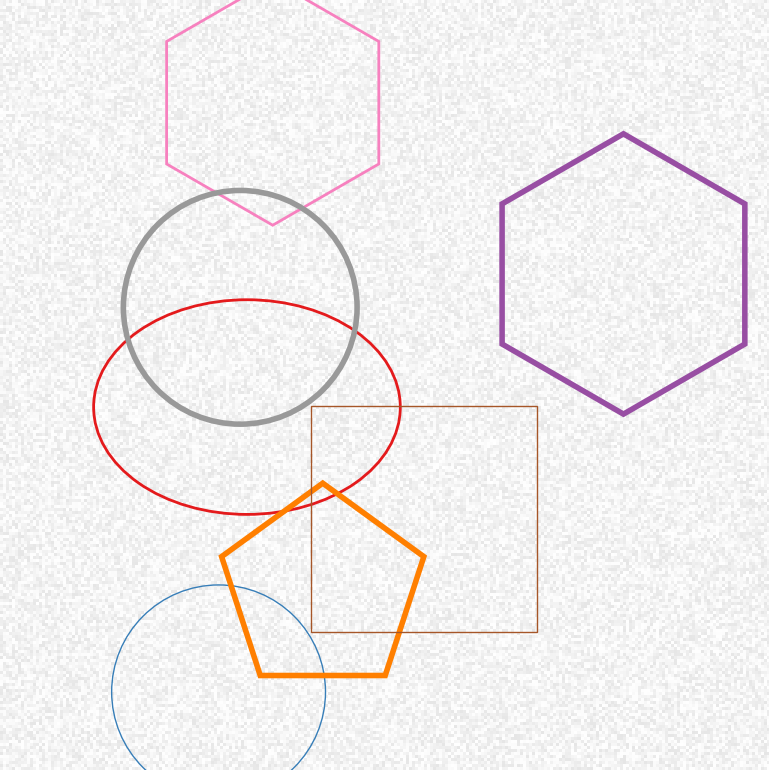[{"shape": "oval", "thickness": 1, "radius": 1.0, "center": [0.321, 0.471]}, {"shape": "circle", "thickness": 0.5, "radius": 0.69, "center": [0.284, 0.101]}, {"shape": "hexagon", "thickness": 2, "radius": 0.91, "center": [0.81, 0.644]}, {"shape": "pentagon", "thickness": 2, "radius": 0.69, "center": [0.419, 0.234]}, {"shape": "square", "thickness": 0.5, "radius": 0.73, "center": [0.551, 0.326]}, {"shape": "hexagon", "thickness": 1, "radius": 0.8, "center": [0.354, 0.867]}, {"shape": "circle", "thickness": 2, "radius": 0.76, "center": [0.312, 0.601]}]